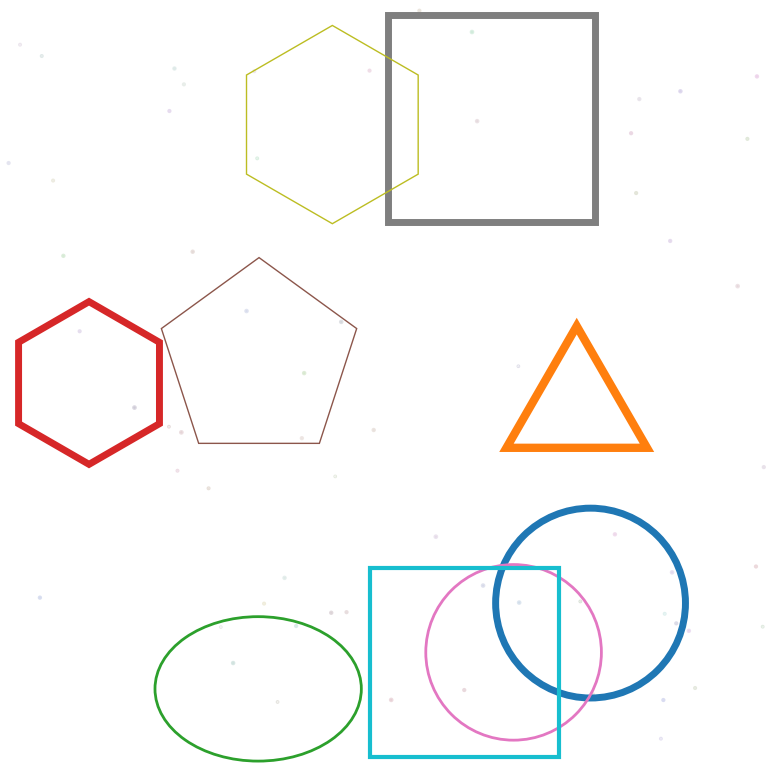[{"shape": "circle", "thickness": 2.5, "radius": 0.62, "center": [0.767, 0.217]}, {"shape": "triangle", "thickness": 3, "radius": 0.53, "center": [0.749, 0.471]}, {"shape": "oval", "thickness": 1, "radius": 0.67, "center": [0.335, 0.105]}, {"shape": "hexagon", "thickness": 2.5, "radius": 0.53, "center": [0.116, 0.503]}, {"shape": "pentagon", "thickness": 0.5, "radius": 0.67, "center": [0.336, 0.532]}, {"shape": "circle", "thickness": 1, "radius": 0.57, "center": [0.667, 0.153]}, {"shape": "square", "thickness": 2.5, "radius": 0.67, "center": [0.639, 0.846]}, {"shape": "hexagon", "thickness": 0.5, "radius": 0.64, "center": [0.432, 0.838]}, {"shape": "square", "thickness": 1.5, "radius": 0.61, "center": [0.603, 0.14]}]